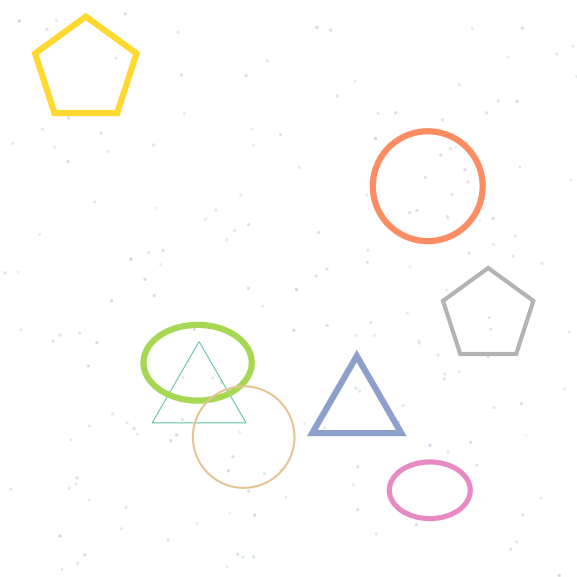[{"shape": "triangle", "thickness": 0.5, "radius": 0.47, "center": [0.345, 0.314]}, {"shape": "circle", "thickness": 3, "radius": 0.48, "center": [0.741, 0.677]}, {"shape": "triangle", "thickness": 3, "radius": 0.44, "center": [0.618, 0.294]}, {"shape": "oval", "thickness": 2.5, "radius": 0.35, "center": [0.744, 0.15]}, {"shape": "oval", "thickness": 3, "radius": 0.47, "center": [0.342, 0.371]}, {"shape": "pentagon", "thickness": 3, "radius": 0.46, "center": [0.149, 0.878]}, {"shape": "circle", "thickness": 1, "radius": 0.44, "center": [0.422, 0.242]}, {"shape": "pentagon", "thickness": 2, "radius": 0.41, "center": [0.845, 0.453]}]